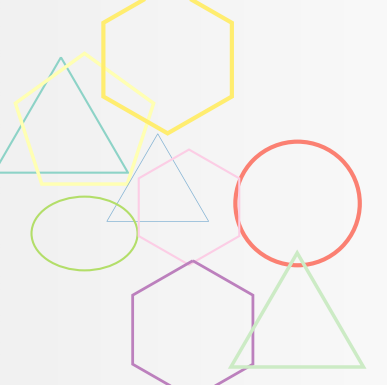[{"shape": "triangle", "thickness": 1.5, "radius": 1.0, "center": [0.157, 0.651]}, {"shape": "pentagon", "thickness": 2.5, "radius": 0.94, "center": [0.218, 0.674]}, {"shape": "circle", "thickness": 3, "radius": 0.8, "center": [0.768, 0.472]}, {"shape": "triangle", "thickness": 0.5, "radius": 0.76, "center": [0.407, 0.501]}, {"shape": "oval", "thickness": 1.5, "radius": 0.68, "center": [0.218, 0.394]}, {"shape": "hexagon", "thickness": 1.5, "radius": 0.75, "center": [0.488, 0.462]}, {"shape": "hexagon", "thickness": 2, "radius": 0.9, "center": [0.498, 0.144]}, {"shape": "triangle", "thickness": 2.5, "radius": 0.99, "center": [0.767, 0.146]}, {"shape": "hexagon", "thickness": 3, "radius": 0.96, "center": [0.433, 0.845]}]